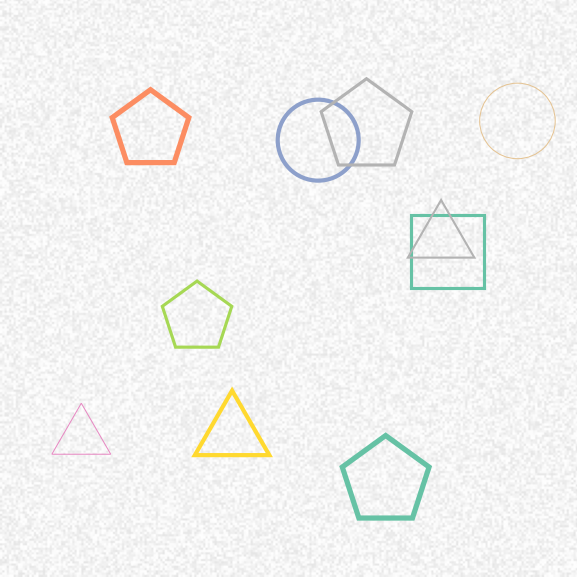[{"shape": "square", "thickness": 1.5, "radius": 0.31, "center": [0.774, 0.563]}, {"shape": "pentagon", "thickness": 2.5, "radius": 0.39, "center": [0.668, 0.166]}, {"shape": "pentagon", "thickness": 2.5, "radius": 0.35, "center": [0.261, 0.774]}, {"shape": "circle", "thickness": 2, "radius": 0.35, "center": [0.551, 0.756]}, {"shape": "triangle", "thickness": 0.5, "radius": 0.29, "center": [0.141, 0.242]}, {"shape": "pentagon", "thickness": 1.5, "radius": 0.32, "center": [0.341, 0.449]}, {"shape": "triangle", "thickness": 2, "radius": 0.37, "center": [0.402, 0.248]}, {"shape": "circle", "thickness": 0.5, "radius": 0.33, "center": [0.896, 0.79]}, {"shape": "pentagon", "thickness": 1.5, "radius": 0.41, "center": [0.635, 0.78]}, {"shape": "triangle", "thickness": 1, "radius": 0.33, "center": [0.764, 0.586]}]